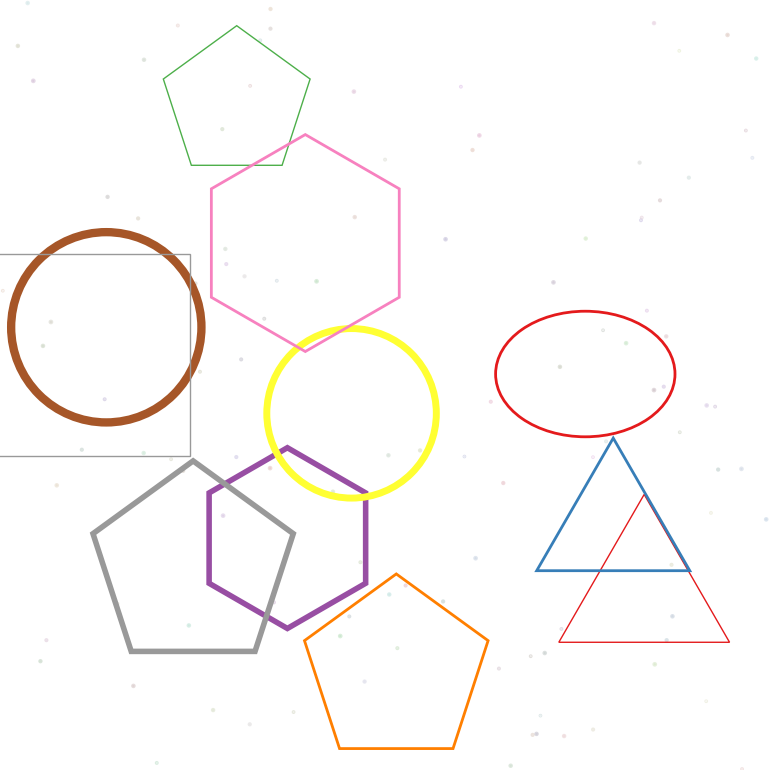[{"shape": "oval", "thickness": 1, "radius": 0.58, "center": [0.76, 0.514]}, {"shape": "triangle", "thickness": 0.5, "radius": 0.64, "center": [0.837, 0.23]}, {"shape": "triangle", "thickness": 1, "radius": 0.57, "center": [0.796, 0.316]}, {"shape": "pentagon", "thickness": 0.5, "radius": 0.5, "center": [0.307, 0.866]}, {"shape": "hexagon", "thickness": 2, "radius": 0.59, "center": [0.373, 0.301]}, {"shape": "pentagon", "thickness": 1, "radius": 0.63, "center": [0.515, 0.129]}, {"shape": "circle", "thickness": 2.5, "radius": 0.55, "center": [0.457, 0.463]}, {"shape": "circle", "thickness": 3, "radius": 0.62, "center": [0.138, 0.575]}, {"shape": "hexagon", "thickness": 1, "radius": 0.7, "center": [0.396, 0.684]}, {"shape": "pentagon", "thickness": 2, "radius": 0.68, "center": [0.251, 0.265]}, {"shape": "square", "thickness": 0.5, "radius": 0.66, "center": [0.115, 0.539]}]